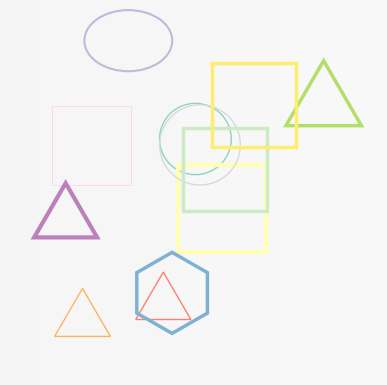[{"shape": "circle", "thickness": 1, "radius": 0.46, "center": [0.504, 0.639]}, {"shape": "square", "thickness": 3, "radius": 0.57, "center": [0.574, 0.458]}, {"shape": "oval", "thickness": 1.5, "radius": 0.57, "center": [0.331, 0.894]}, {"shape": "triangle", "thickness": 1, "radius": 0.41, "center": [0.421, 0.211]}, {"shape": "hexagon", "thickness": 2.5, "radius": 0.53, "center": [0.444, 0.239]}, {"shape": "triangle", "thickness": 1, "radius": 0.42, "center": [0.213, 0.168]}, {"shape": "triangle", "thickness": 2.5, "radius": 0.56, "center": [0.835, 0.73]}, {"shape": "square", "thickness": 0.5, "radius": 0.51, "center": [0.236, 0.622]}, {"shape": "circle", "thickness": 1, "radius": 0.52, "center": [0.516, 0.624]}, {"shape": "triangle", "thickness": 3, "radius": 0.47, "center": [0.169, 0.43]}, {"shape": "square", "thickness": 2.5, "radius": 0.54, "center": [0.58, 0.56]}, {"shape": "square", "thickness": 2.5, "radius": 0.54, "center": [0.655, 0.727]}]